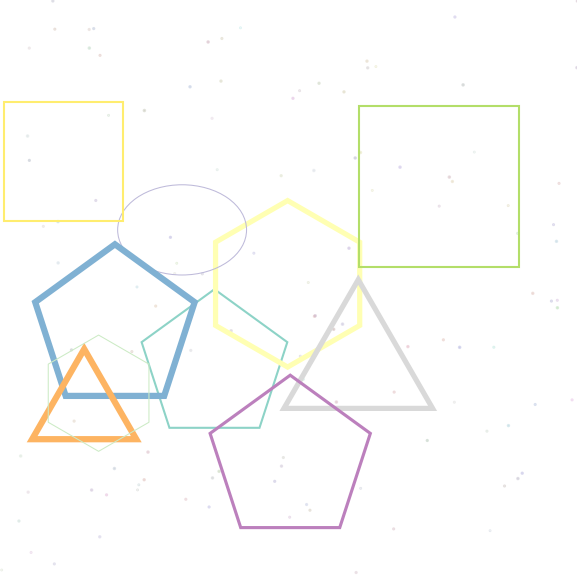[{"shape": "pentagon", "thickness": 1, "radius": 0.66, "center": [0.371, 0.366]}, {"shape": "hexagon", "thickness": 2.5, "radius": 0.72, "center": [0.498, 0.508]}, {"shape": "oval", "thickness": 0.5, "radius": 0.56, "center": [0.315, 0.601]}, {"shape": "pentagon", "thickness": 3, "radius": 0.73, "center": [0.199, 0.431]}, {"shape": "triangle", "thickness": 3, "radius": 0.52, "center": [0.146, 0.291]}, {"shape": "square", "thickness": 1, "radius": 0.69, "center": [0.761, 0.676]}, {"shape": "triangle", "thickness": 2.5, "radius": 0.74, "center": [0.62, 0.366]}, {"shape": "pentagon", "thickness": 1.5, "radius": 0.73, "center": [0.503, 0.204]}, {"shape": "hexagon", "thickness": 0.5, "radius": 0.5, "center": [0.171, 0.318]}, {"shape": "square", "thickness": 1, "radius": 0.51, "center": [0.11, 0.72]}]